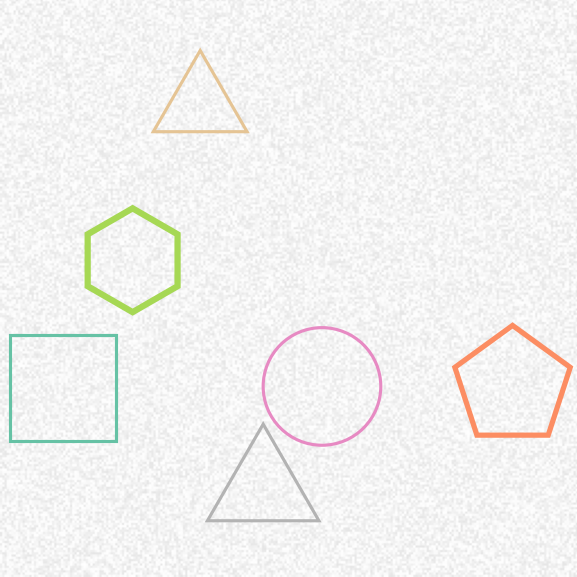[{"shape": "square", "thickness": 1.5, "radius": 0.46, "center": [0.109, 0.327]}, {"shape": "pentagon", "thickness": 2.5, "radius": 0.53, "center": [0.888, 0.331]}, {"shape": "circle", "thickness": 1.5, "radius": 0.51, "center": [0.558, 0.33]}, {"shape": "hexagon", "thickness": 3, "radius": 0.45, "center": [0.23, 0.549]}, {"shape": "triangle", "thickness": 1.5, "radius": 0.47, "center": [0.347, 0.818]}, {"shape": "triangle", "thickness": 1.5, "radius": 0.56, "center": [0.456, 0.153]}]